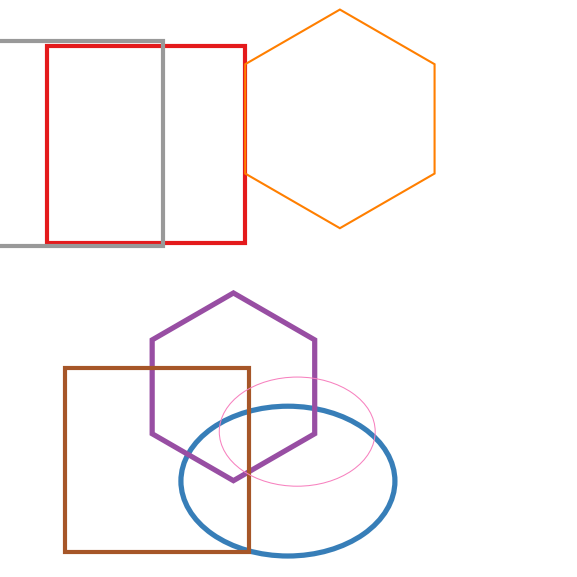[{"shape": "square", "thickness": 2, "radius": 0.85, "center": [0.253, 0.749]}, {"shape": "oval", "thickness": 2.5, "radius": 0.93, "center": [0.499, 0.166]}, {"shape": "hexagon", "thickness": 2.5, "radius": 0.81, "center": [0.404, 0.329]}, {"shape": "hexagon", "thickness": 1, "radius": 0.95, "center": [0.589, 0.793]}, {"shape": "square", "thickness": 2, "radius": 0.8, "center": [0.272, 0.203]}, {"shape": "oval", "thickness": 0.5, "radius": 0.67, "center": [0.515, 0.252]}, {"shape": "square", "thickness": 2, "radius": 0.89, "center": [0.104, 0.751]}]